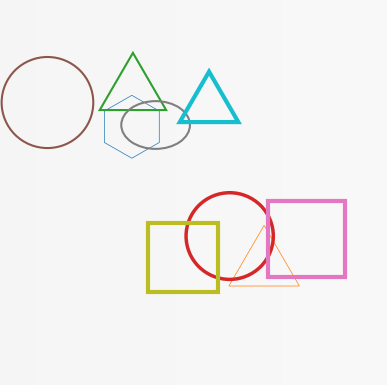[{"shape": "hexagon", "thickness": 0.5, "radius": 0.41, "center": [0.34, 0.671]}, {"shape": "triangle", "thickness": 0.5, "radius": 0.53, "center": [0.682, 0.31]}, {"shape": "triangle", "thickness": 1.5, "radius": 0.5, "center": [0.343, 0.764]}, {"shape": "circle", "thickness": 2.5, "radius": 0.56, "center": [0.593, 0.387]}, {"shape": "circle", "thickness": 1.5, "radius": 0.59, "center": [0.122, 0.734]}, {"shape": "square", "thickness": 3, "radius": 0.5, "center": [0.791, 0.379]}, {"shape": "oval", "thickness": 1.5, "radius": 0.44, "center": [0.402, 0.675]}, {"shape": "square", "thickness": 3, "radius": 0.45, "center": [0.473, 0.332]}, {"shape": "triangle", "thickness": 3, "radius": 0.44, "center": [0.539, 0.727]}]